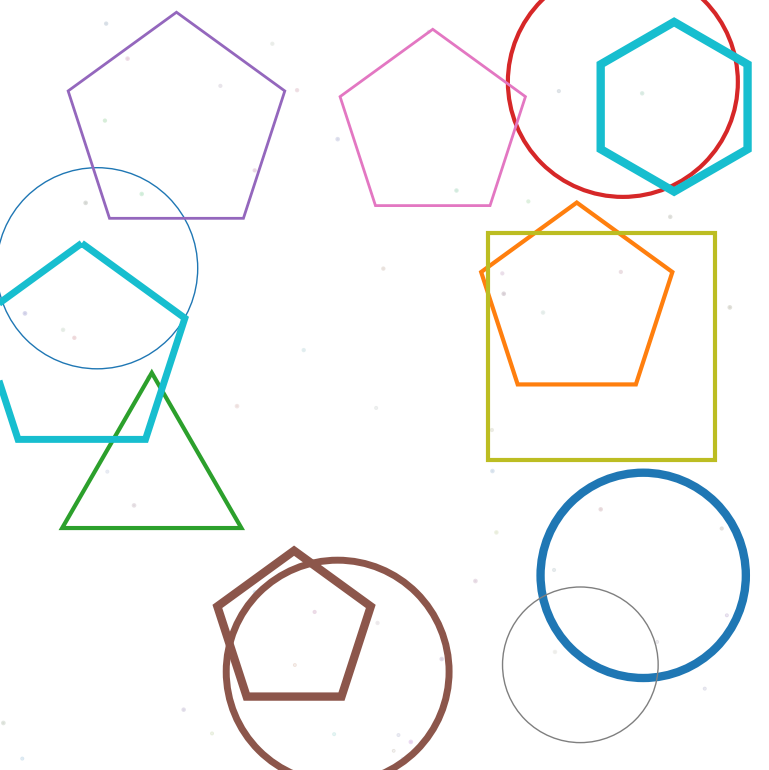[{"shape": "circle", "thickness": 0.5, "radius": 0.65, "center": [0.126, 0.652]}, {"shape": "circle", "thickness": 3, "radius": 0.67, "center": [0.835, 0.253]}, {"shape": "pentagon", "thickness": 1.5, "radius": 0.65, "center": [0.749, 0.606]}, {"shape": "triangle", "thickness": 1.5, "radius": 0.67, "center": [0.197, 0.381]}, {"shape": "circle", "thickness": 1.5, "radius": 0.75, "center": [0.809, 0.894]}, {"shape": "pentagon", "thickness": 1, "radius": 0.74, "center": [0.229, 0.836]}, {"shape": "pentagon", "thickness": 3, "radius": 0.52, "center": [0.382, 0.18]}, {"shape": "circle", "thickness": 2.5, "radius": 0.72, "center": [0.439, 0.128]}, {"shape": "pentagon", "thickness": 1, "radius": 0.63, "center": [0.562, 0.835]}, {"shape": "circle", "thickness": 0.5, "radius": 0.51, "center": [0.754, 0.137]}, {"shape": "square", "thickness": 1.5, "radius": 0.74, "center": [0.781, 0.55]}, {"shape": "pentagon", "thickness": 2.5, "radius": 0.7, "center": [0.106, 0.543]}, {"shape": "hexagon", "thickness": 3, "radius": 0.55, "center": [0.875, 0.861]}]